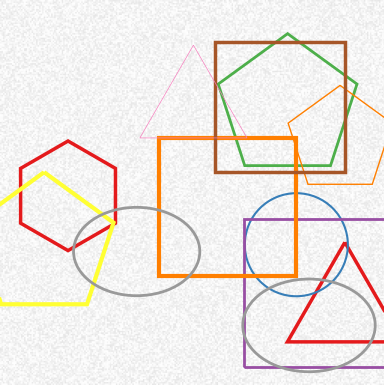[{"shape": "hexagon", "thickness": 2.5, "radius": 0.71, "center": [0.177, 0.491]}, {"shape": "triangle", "thickness": 2.5, "radius": 0.86, "center": [0.896, 0.198]}, {"shape": "circle", "thickness": 1.5, "radius": 0.67, "center": [0.77, 0.364]}, {"shape": "pentagon", "thickness": 2, "radius": 0.95, "center": [0.747, 0.723]}, {"shape": "square", "thickness": 2, "radius": 0.96, "center": [0.826, 0.239]}, {"shape": "pentagon", "thickness": 1, "radius": 0.71, "center": [0.883, 0.636]}, {"shape": "square", "thickness": 3, "radius": 0.89, "center": [0.591, 0.462]}, {"shape": "pentagon", "thickness": 3, "radius": 0.95, "center": [0.115, 0.363]}, {"shape": "square", "thickness": 2.5, "radius": 0.85, "center": [0.727, 0.722]}, {"shape": "triangle", "thickness": 0.5, "radius": 0.8, "center": [0.502, 0.722]}, {"shape": "oval", "thickness": 2, "radius": 0.82, "center": [0.355, 0.347]}, {"shape": "oval", "thickness": 2, "radius": 0.86, "center": [0.803, 0.155]}]